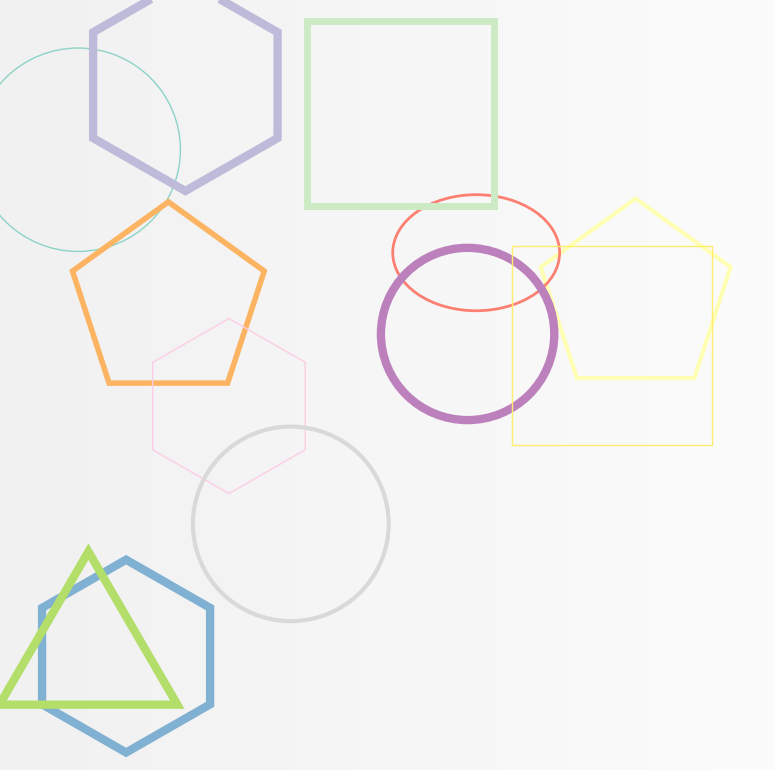[{"shape": "circle", "thickness": 0.5, "radius": 0.66, "center": [0.101, 0.806]}, {"shape": "pentagon", "thickness": 1.5, "radius": 0.64, "center": [0.82, 0.613]}, {"shape": "hexagon", "thickness": 3, "radius": 0.69, "center": [0.239, 0.889]}, {"shape": "oval", "thickness": 1, "radius": 0.54, "center": [0.614, 0.672]}, {"shape": "hexagon", "thickness": 3, "radius": 0.63, "center": [0.163, 0.148]}, {"shape": "pentagon", "thickness": 2, "radius": 0.65, "center": [0.217, 0.608]}, {"shape": "triangle", "thickness": 3, "radius": 0.66, "center": [0.114, 0.151]}, {"shape": "hexagon", "thickness": 0.5, "radius": 0.57, "center": [0.295, 0.473]}, {"shape": "circle", "thickness": 1.5, "radius": 0.63, "center": [0.375, 0.32]}, {"shape": "circle", "thickness": 3, "radius": 0.56, "center": [0.603, 0.566]}, {"shape": "square", "thickness": 2.5, "radius": 0.6, "center": [0.517, 0.852]}, {"shape": "square", "thickness": 0.5, "radius": 0.65, "center": [0.79, 0.551]}]